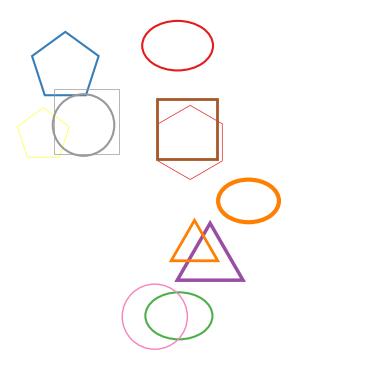[{"shape": "oval", "thickness": 1.5, "radius": 0.46, "center": [0.461, 0.881]}, {"shape": "hexagon", "thickness": 0.5, "radius": 0.48, "center": [0.494, 0.63]}, {"shape": "pentagon", "thickness": 1.5, "radius": 0.45, "center": [0.17, 0.826]}, {"shape": "oval", "thickness": 1.5, "radius": 0.44, "center": [0.465, 0.18]}, {"shape": "triangle", "thickness": 2.5, "radius": 0.49, "center": [0.546, 0.322]}, {"shape": "oval", "thickness": 3, "radius": 0.4, "center": [0.646, 0.478]}, {"shape": "triangle", "thickness": 2, "radius": 0.35, "center": [0.505, 0.358]}, {"shape": "pentagon", "thickness": 0.5, "radius": 0.35, "center": [0.112, 0.649]}, {"shape": "square", "thickness": 2, "radius": 0.39, "center": [0.485, 0.666]}, {"shape": "circle", "thickness": 1, "radius": 0.42, "center": [0.402, 0.177]}, {"shape": "square", "thickness": 0.5, "radius": 0.42, "center": [0.224, 0.685]}, {"shape": "circle", "thickness": 1.5, "radius": 0.4, "center": [0.217, 0.675]}]